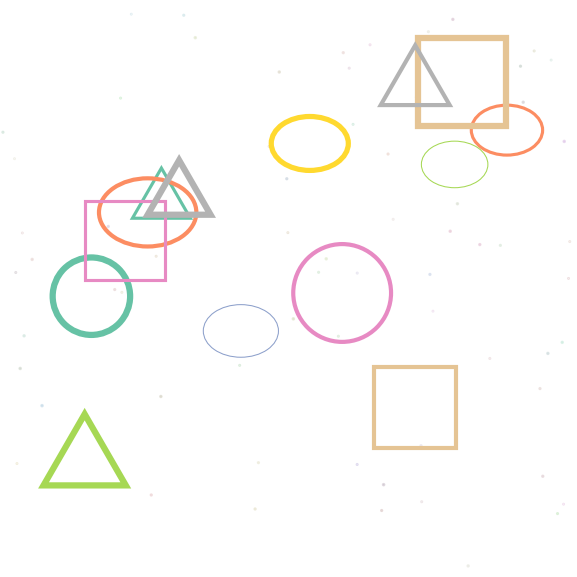[{"shape": "circle", "thickness": 3, "radius": 0.34, "center": [0.158, 0.486]}, {"shape": "triangle", "thickness": 1.5, "radius": 0.29, "center": [0.279, 0.65]}, {"shape": "oval", "thickness": 2, "radius": 0.42, "center": [0.256, 0.631]}, {"shape": "oval", "thickness": 1.5, "radius": 0.31, "center": [0.878, 0.774]}, {"shape": "oval", "thickness": 0.5, "radius": 0.33, "center": [0.417, 0.426]}, {"shape": "square", "thickness": 1.5, "radius": 0.34, "center": [0.216, 0.583]}, {"shape": "circle", "thickness": 2, "radius": 0.42, "center": [0.592, 0.492]}, {"shape": "oval", "thickness": 0.5, "radius": 0.29, "center": [0.787, 0.714]}, {"shape": "triangle", "thickness": 3, "radius": 0.41, "center": [0.147, 0.2]}, {"shape": "oval", "thickness": 2.5, "radius": 0.33, "center": [0.536, 0.751]}, {"shape": "square", "thickness": 2, "radius": 0.35, "center": [0.719, 0.294]}, {"shape": "square", "thickness": 3, "radius": 0.38, "center": [0.799, 0.857]}, {"shape": "triangle", "thickness": 3, "radius": 0.31, "center": [0.31, 0.659]}, {"shape": "triangle", "thickness": 2, "radius": 0.34, "center": [0.719, 0.852]}]